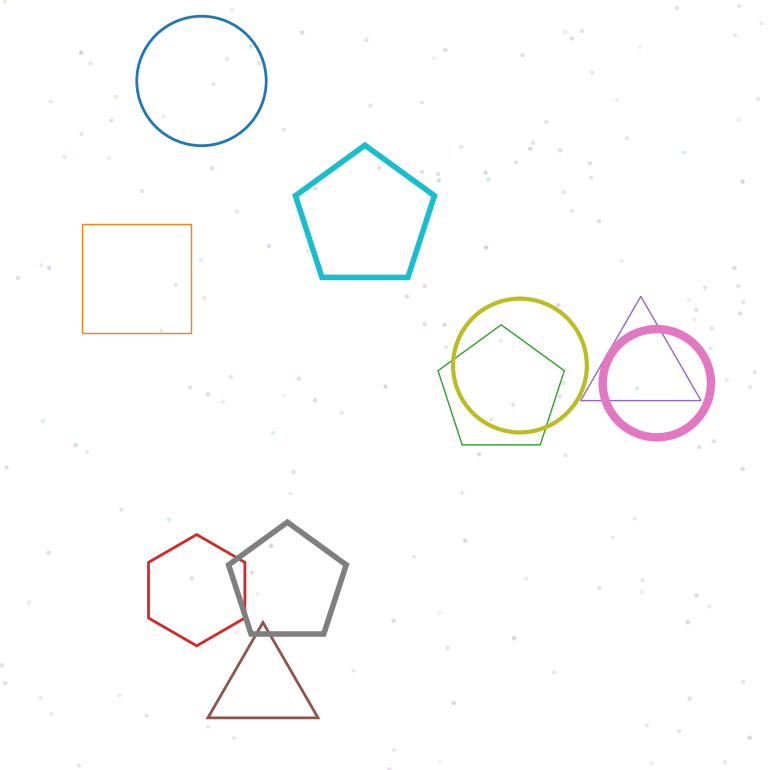[{"shape": "circle", "thickness": 1, "radius": 0.42, "center": [0.262, 0.895]}, {"shape": "square", "thickness": 0.5, "radius": 0.35, "center": [0.178, 0.638]}, {"shape": "pentagon", "thickness": 0.5, "radius": 0.43, "center": [0.651, 0.492]}, {"shape": "hexagon", "thickness": 1, "radius": 0.36, "center": [0.255, 0.234]}, {"shape": "triangle", "thickness": 0.5, "radius": 0.45, "center": [0.832, 0.525]}, {"shape": "triangle", "thickness": 1, "radius": 0.41, "center": [0.342, 0.109]}, {"shape": "circle", "thickness": 3, "radius": 0.35, "center": [0.853, 0.502]}, {"shape": "pentagon", "thickness": 2, "radius": 0.4, "center": [0.373, 0.242]}, {"shape": "circle", "thickness": 1.5, "radius": 0.43, "center": [0.675, 0.525]}, {"shape": "pentagon", "thickness": 2, "radius": 0.47, "center": [0.474, 0.717]}]